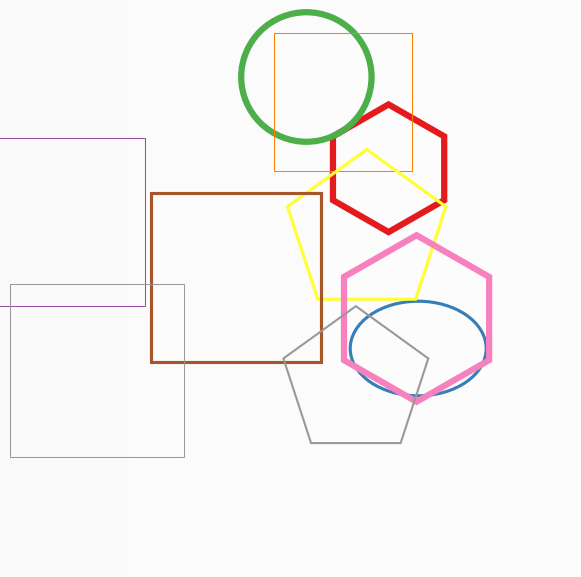[{"shape": "hexagon", "thickness": 3, "radius": 0.55, "center": [0.669, 0.708]}, {"shape": "oval", "thickness": 1.5, "radius": 0.58, "center": [0.72, 0.396]}, {"shape": "circle", "thickness": 3, "radius": 0.56, "center": [0.527, 0.866]}, {"shape": "square", "thickness": 0.5, "radius": 0.73, "center": [0.105, 0.614]}, {"shape": "square", "thickness": 0.5, "radius": 0.6, "center": [0.59, 0.822]}, {"shape": "pentagon", "thickness": 1.5, "radius": 0.72, "center": [0.631, 0.597]}, {"shape": "square", "thickness": 1.5, "radius": 0.73, "center": [0.406, 0.518]}, {"shape": "hexagon", "thickness": 3, "radius": 0.72, "center": [0.717, 0.448]}, {"shape": "square", "thickness": 0.5, "radius": 0.75, "center": [0.167, 0.358]}, {"shape": "pentagon", "thickness": 1, "radius": 0.66, "center": [0.612, 0.338]}]